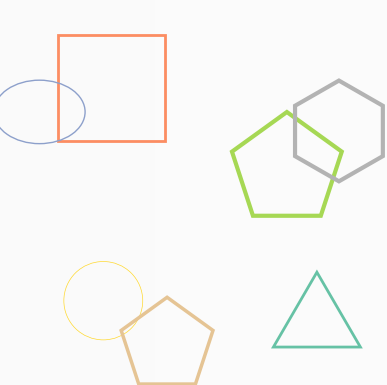[{"shape": "triangle", "thickness": 2, "radius": 0.65, "center": [0.818, 0.163]}, {"shape": "square", "thickness": 2, "radius": 0.69, "center": [0.287, 0.772]}, {"shape": "oval", "thickness": 1, "radius": 0.59, "center": [0.102, 0.709]}, {"shape": "pentagon", "thickness": 3, "radius": 0.74, "center": [0.74, 0.56]}, {"shape": "circle", "thickness": 0.5, "radius": 0.51, "center": [0.267, 0.219]}, {"shape": "pentagon", "thickness": 2.5, "radius": 0.62, "center": [0.431, 0.103]}, {"shape": "hexagon", "thickness": 3, "radius": 0.65, "center": [0.875, 0.66]}]